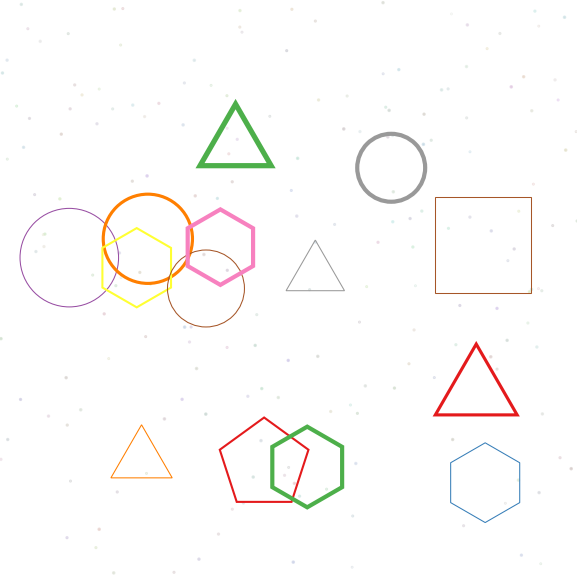[{"shape": "pentagon", "thickness": 1, "radius": 0.4, "center": [0.457, 0.195]}, {"shape": "triangle", "thickness": 1.5, "radius": 0.41, "center": [0.825, 0.322]}, {"shape": "hexagon", "thickness": 0.5, "radius": 0.35, "center": [0.84, 0.163]}, {"shape": "triangle", "thickness": 2.5, "radius": 0.36, "center": [0.408, 0.748]}, {"shape": "hexagon", "thickness": 2, "radius": 0.35, "center": [0.532, 0.19]}, {"shape": "circle", "thickness": 0.5, "radius": 0.43, "center": [0.12, 0.553]}, {"shape": "circle", "thickness": 1.5, "radius": 0.39, "center": [0.256, 0.586]}, {"shape": "triangle", "thickness": 0.5, "radius": 0.31, "center": [0.245, 0.202]}, {"shape": "hexagon", "thickness": 1, "radius": 0.34, "center": [0.237, 0.536]}, {"shape": "square", "thickness": 0.5, "radius": 0.41, "center": [0.836, 0.575]}, {"shape": "circle", "thickness": 0.5, "radius": 0.33, "center": [0.357, 0.5]}, {"shape": "hexagon", "thickness": 2, "radius": 0.33, "center": [0.382, 0.571]}, {"shape": "circle", "thickness": 2, "radius": 0.29, "center": [0.677, 0.709]}, {"shape": "triangle", "thickness": 0.5, "radius": 0.29, "center": [0.546, 0.525]}]